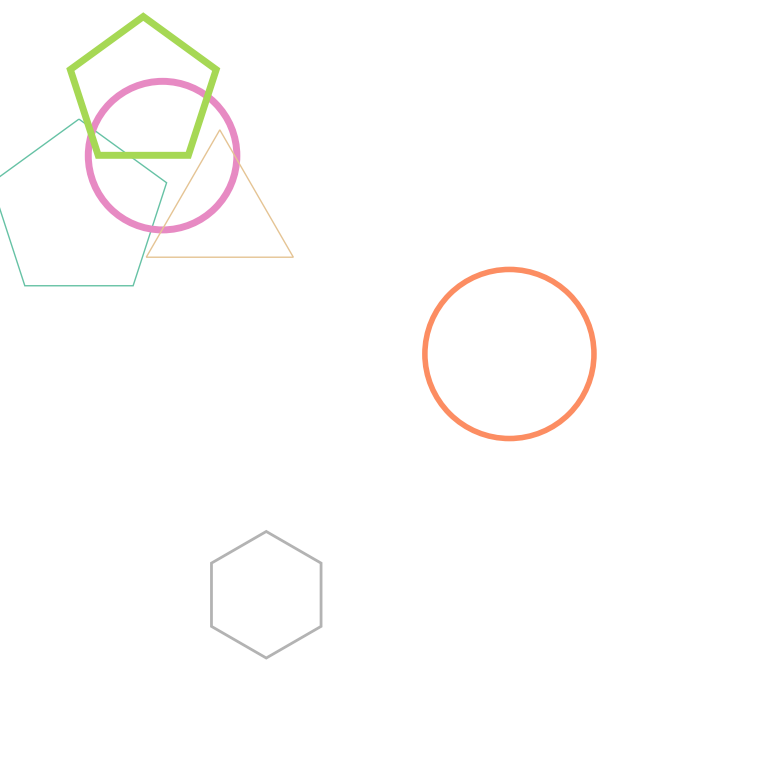[{"shape": "pentagon", "thickness": 0.5, "radius": 0.6, "center": [0.103, 0.726]}, {"shape": "circle", "thickness": 2, "radius": 0.55, "center": [0.662, 0.54]}, {"shape": "circle", "thickness": 2.5, "radius": 0.48, "center": [0.211, 0.798]}, {"shape": "pentagon", "thickness": 2.5, "radius": 0.5, "center": [0.186, 0.879]}, {"shape": "triangle", "thickness": 0.5, "radius": 0.55, "center": [0.285, 0.721]}, {"shape": "hexagon", "thickness": 1, "radius": 0.41, "center": [0.346, 0.228]}]